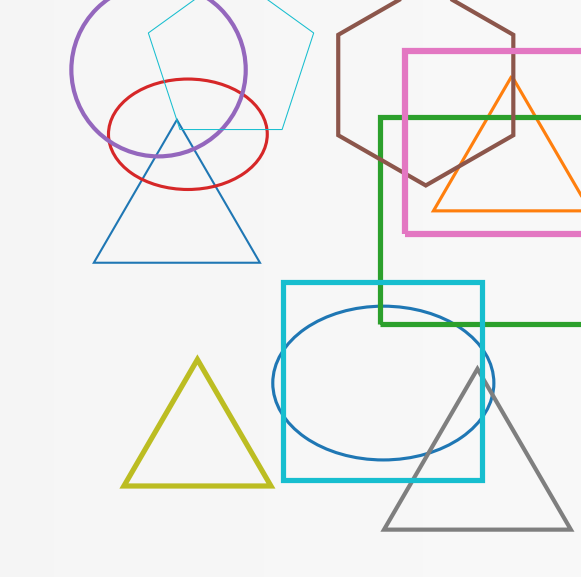[{"shape": "triangle", "thickness": 1, "radius": 0.82, "center": [0.304, 0.627]}, {"shape": "oval", "thickness": 1.5, "radius": 0.95, "center": [0.659, 0.336]}, {"shape": "triangle", "thickness": 1.5, "radius": 0.78, "center": [0.881, 0.712]}, {"shape": "square", "thickness": 2.5, "radius": 0.9, "center": [0.833, 0.617]}, {"shape": "oval", "thickness": 1.5, "radius": 0.68, "center": [0.323, 0.767]}, {"shape": "circle", "thickness": 2, "radius": 0.75, "center": [0.273, 0.878]}, {"shape": "hexagon", "thickness": 2, "radius": 0.87, "center": [0.733, 0.852]}, {"shape": "square", "thickness": 3, "radius": 0.79, "center": [0.856, 0.753]}, {"shape": "triangle", "thickness": 2, "radius": 0.93, "center": [0.821, 0.175]}, {"shape": "triangle", "thickness": 2.5, "radius": 0.73, "center": [0.34, 0.231]}, {"shape": "pentagon", "thickness": 0.5, "radius": 0.75, "center": [0.397, 0.896]}, {"shape": "square", "thickness": 2.5, "radius": 0.85, "center": [0.658, 0.339]}]